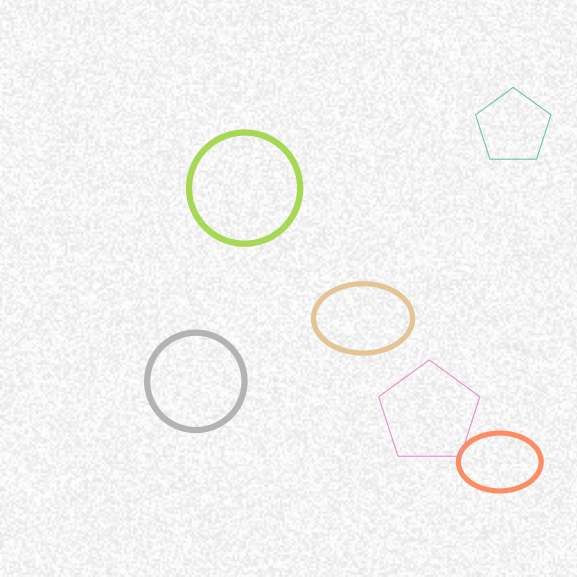[{"shape": "pentagon", "thickness": 0.5, "radius": 0.34, "center": [0.889, 0.779]}, {"shape": "oval", "thickness": 2.5, "radius": 0.36, "center": [0.865, 0.199]}, {"shape": "pentagon", "thickness": 0.5, "radius": 0.46, "center": [0.743, 0.284]}, {"shape": "circle", "thickness": 3, "radius": 0.48, "center": [0.424, 0.673]}, {"shape": "oval", "thickness": 2.5, "radius": 0.43, "center": [0.629, 0.448]}, {"shape": "circle", "thickness": 3, "radius": 0.42, "center": [0.339, 0.339]}]